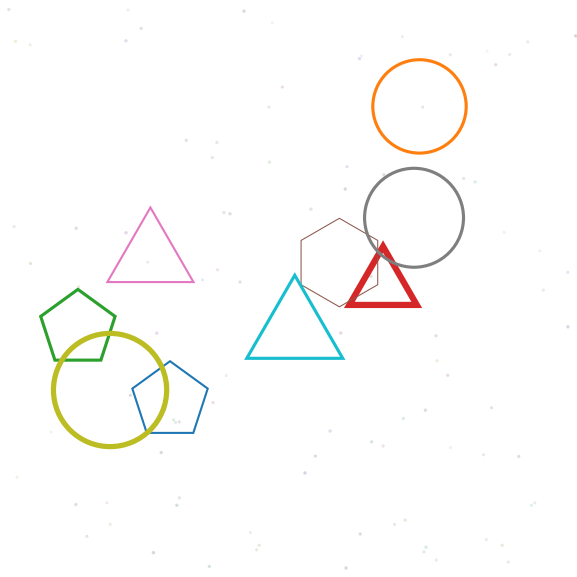[{"shape": "pentagon", "thickness": 1, "radius": 0.34, "center": [0.294, 0.305]}, {"shape": "circle", "thickness": 1.5, "radius": 0.4, "center": [0.726, 0.815]}, {"shape": "pentagon", "thickness": 1.5, "radius": 0.34, "center": [0.135, 0.43]}, {"shape": "triangle", "thickness": 3, "radius": 0.34, "center": [0.663, 0.505]}, {"shape": "hexagon", "thickness": 0.5, "radius": 0.38, "center": [0.588, 0.544]}, {"shape": "triangle", "thickness": 1, "radius": 0.43, "center": [0.26, 0.554]}, {"shape": "circle", "thickness": 1.5, "radius": 0.43, "center": [0.717, 0.622]}, {"shape": "circle", "thickness": 2.5, "radius": 0.49, "center": [0.191, 0.324]}, {"shape": "triangle", "thickness": 1.5, "radius": 0.48, "center": [0.51, 0.427]}]